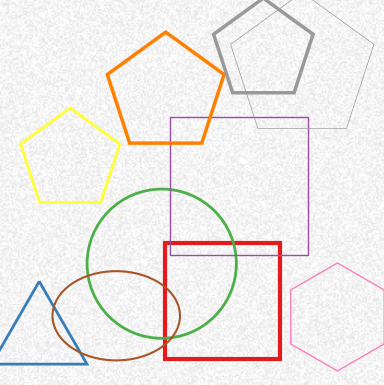[{"shape": "square", "thickness": 3, "radius": 0.75, "center": [0.578, 0.218]}, {"shape": "triangle", "thickness": 2, "radius": 0.72, "center": [0.102, 0.126]}, {"shape": "circle", "thickness": 2, "radius": 0.97, "center": [0.42, 0.315]}, {"shape": "square", "thickness": 1, "radius": 0.9, "center": [0.621, 0.517]}, {"shape": "pentagon", "thickness": 2.5, "radius": 0.8, "center": [0.43, 0.757]}, {"shape": "pentagon", "thickness": 2, "radius": 0.68, "center": [0.182, 0.584]}, {"shape": "oval", "thickness": 1.5, "radius": 0.83, "center": [0.302, 0.18]}, {"shape": "hexagon", "thickness": 1, "radius": 0.7, "center": [0.877, 0.177]}, {"shape": "pentagon", "thickness": 2.5, "radius": 0.68, "center": [0.684, 0.869]}, {"shape": "pentagon", "thickness": 0.5, "radius": 0.98, "center": [0.785, 0.824]}]